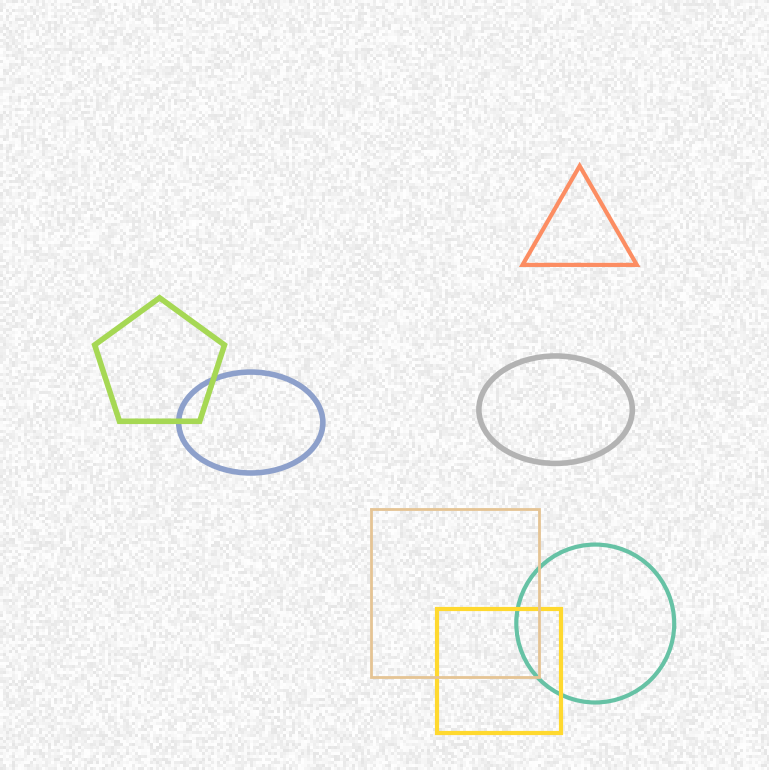[{"shape": "circle", "thickness": 1.5, "radius": 0.51, "center": [0.773, 0.19]}, {"shape": "triangle", "thickness": 1.5, "radius": 0.43, "center": [0.753, 0.699]}, {"shape": "oval", "thickness": 2, "radius": 0.47, "center": [0.326, 0.451]}, {"shape": "pentagon", "thickness": 2, "radius": 0.44, "center": [0.207, 0.525]}, {"shape": "square", "thickness": 1.5, "radius": 0.4, "center": [0.648, 0.128]}, {"shape": "square", "thickness": 1, "radius": 0.54, "center": [0.591, 0.23]}, {"shape": "oval", "thickness": 2, "radius": 0.5, "center": [0.722, 0.468]}]